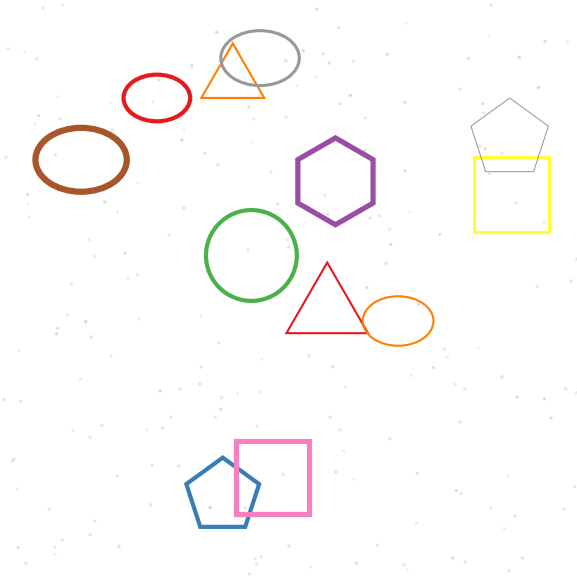[{"shape": "oval", "thickness": 2, "radius": 0.29, "center": [0.272, 0.829]}, {"shape": "triangle", "thickness": 1, "radius": 0.41, "center": [0.567, 0.463]}, {"shape": "pentagon", "thickness": 2, "radius": 0.33, "center": [0.386, 0.14]}, {"shape": "circle", "thickness": 2, "radius": 0.39, "center": [0.435, 0.557]}, {"shape": "hexagon", "thickness": 2.5, "radius": 0.38, "center": [0.581, 0.685]}, {"shape": "triangle", "thickness": 1, "radius": 0.31, "center": [0.403, 0.861]}, {"shape": "oval", "thickness": 1, "radius": 0.31, "center": [0.689, 0.443]}, {"shape": "square", "thickness": 1.5, "radius": 0.32, "center": [0.885, 0.663]}, {"shape": "oval", "thickness": 3, "radius": 0.4, "center": [0.14, 0.722]}, {"shape": "square", "thickness": 2.5, "radius": 0.32, "center": [0.472, 0.172]}, {"shape": "pentagon", "thickness": 0.5, "radius": 0.35, "center": [0.883, 0.759]}, {"shape": "oval", "thickness": 1.5, "radius": 0.34, "center": [0.45, 0.899]}]